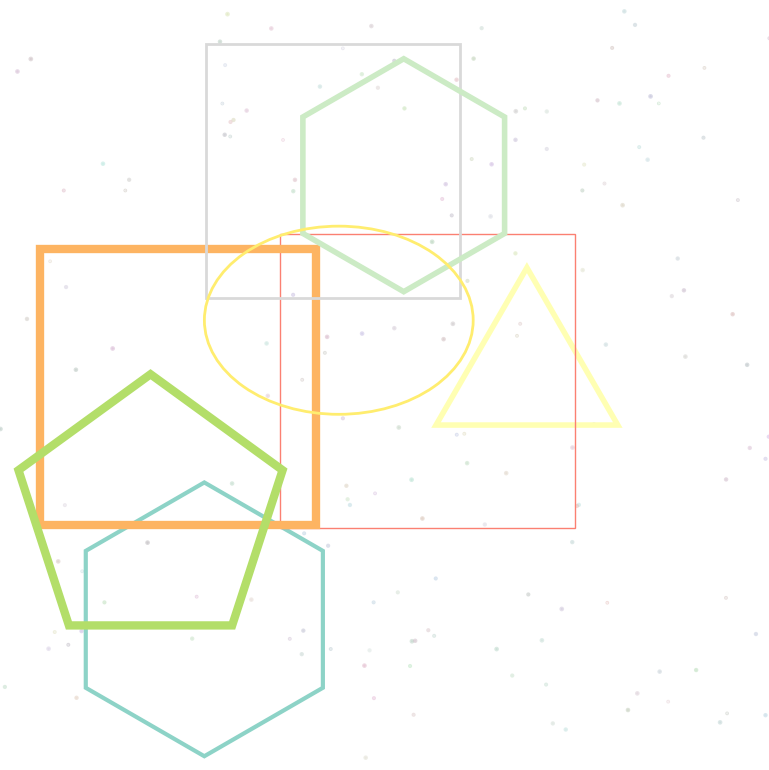[{"shape": "hexagon", "thickness": 1.5, "radius": 0.89, "center": [0.265, 0.196]}, {"shape": "triangle", "thickness": 2, "radius": 0.68, "center": [0.684, 0.516]}, {"shape": "square", "thickness": 0.5, "radius": 0.96, "center": [0.555, 0.505]}, {"shape": "square", "thickness": 3, "radius": 0.9, "center": [0.231, 0.497]}, {"shape": "pentagon", "thickness": 3, "radius": 0.9, "center": [0.195, 0.334]}, {"shape": "square", "thickness": 1, "radius": 0.82, "center": [0.432, 0.778]}, {"shape": "hexagon", "thickness": 2, "radius": 0.76, "center": [0.524, 0.772]}, {"shape": "oval", "thickness": 1, "radius": 0.87, "center": [0.44, 0.584]}]